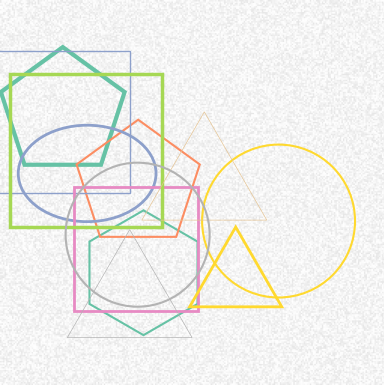[{"shape": "hexagon", "thickness": 1.5, "radius": 0.81, "center": [0.373, 0.292]}, {"shape": "pentagon", "thickness": 3, "radius": 0.84, "center": [0.163, 0.709]}, {"shape": "pentagon", "thickness": 1.5, "radius": 0.84, "center": [0.359, 0.521]}, {"shape": "square", "thickness": 1, "radius": 0.92, "center": [0.152, 0.683]}, {"shape": "oval", "thickness": 2, "radius": 0.89, "center": [0.226, 0.549]}, {"shape": "square", "thickness": 2, "radius": 0.8, "center": [0.353, 0.353]}, {"shape": "square", "thickness": 2.5, "radius": 0.99, "center": [0.224, 0.608]}, {"shape": "circle", "thickness": 1.5, "radius": 0.99, "center": [0.724, 0.426]}, {"shape": "triangle", "thickness": 2, "radius": 0.69, "center": [0.612, 0.272]}, {"shape": "triangle", "thickness": 0.5, "radius": 0.94, "center": [0.531, 0.522]}, {"shape": "triangle", "thickness": 0.5, "radius": 0.94, "center": [0.337, 0.217]}, {"shape": "circle", "thickness": 1.5, "radius": 0.94, "center": [0.357, 0.39]}]